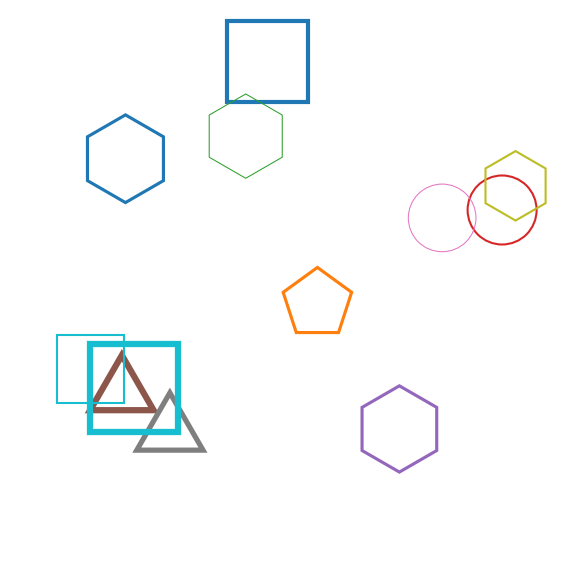[{"shape": "hexagon", "thickness": 1.5, "radius": 0.38, "center": [0.217, 0.724]}, {"shape": "square", "thickness": 2, "radius": 0.35, "center": [0.463, 0.893]}, {"shape": "pentagon", "thickness": 1.5, "radius": 0.31, "center": [0.55, 0.474]}, {"shape": "hexagon", "thickness": 0.5, "radius": 0.37, "center": [0.426, 0.763]}, {"shape": "circle", "thickness": 1, "radius": 0.3, "center": [0.869, 0.636]}, {"shape": "hexagon", "thickness": 1.5, "radius": 0.37, "center": [0.692, 0.256]}, {"shape": "triangle", "thickness": 3, "radius": 0.32, "center": [0.211, 0.321]}, {"shape": "circle", "thickness": 0.5, "radius": 0.29, "center": [0.766, 0.622]}, {"shape": "triangle", "thickness": 2.5, "radius": 0.33, "center": [0.294, 0.253]}, {"shape": "hexagon", "thickness": 1, "radius": 0.3, "center": [0.893, 0.677]}, {"shape": "square", "thickness": 3, "radius": 0.38, "center": [0.232, 0.327]}, {"shape": "square", "thickness": 1, "radius": 0.29, "center": [0.157, 0.36]}]